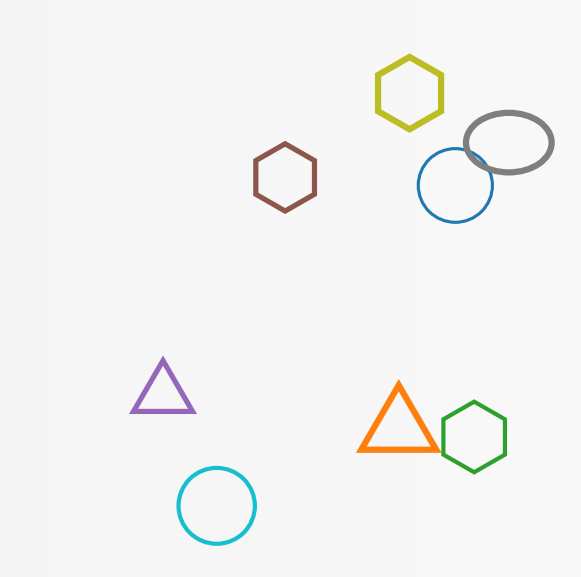[{"shape": "circle", "thickness": 1.5, "radius": 0.32, "center": [0.783, 0.678]}, {"shape": "triangle", "thickness": 3, "radius": 0.37, "center": [0.686, 0.258]}, {"shape": "hexagon", "thickness": 2, "radius": 0.31, "center": [0.816, 0.242]}, {"shape": "triangle", "thickness": 2.5, "radius": 0.29, "center": [0.28, 0.316]}, {"shape": "hexagon", "thickness": 2.5, "radius": 0.29, "center": [0.491, 0.692]}, {"shape": "oval", "thickness": 3, "radius": 0.37, "center": [0.875, 0.752]}, {"shape": "hexagon", "thickness": 3, "radius": 0.31, "center": [0.705, 0.838]}, {"shape": "circle", "thickness": 2, "radius": 0.33, "center": [0.373, 0.123]}]